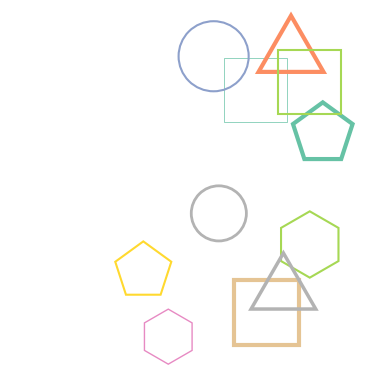[{"shape": "pentagon", "thickness": 3, "radius": 0.41, "center": [0.838, 0.653]}, {"shape": "square", "thickness": 0.5, "radius": 0.41, "center": [0.664, 0.765]}, {"shape": "triangle", "thickness": 3, "radius": 0.49, "center": [0.756, 0.862]}, {"shape": "circle", "thickness": 1.5, "radius": 0.46, "center": [0.555, 0.854]}, {"shape": "hexagon", "thickness": 1, "radius": 0.36, "center": [0.437, 0.126]}, {"shape": "square", "thickness": 1.5, "radius": 0.41, "center": [0.804, 0.788]}, {"shape": "hexagon", "thickness": 1.5, "radius": 0.43, "center": [0.805, 0.365]}, {"shape": "pentagon", "thickness": 1.5, "radius": 0.38, "center": [0.372, 0.296]}, {"shape": "square", "thickness": 3, "radius": 0.42, "center": [0.692, 0.187]}, {"shape": "triangle", "thickness": 2.5, "radius": 0.48, "center": [0.736, 0.246]}, {"shape": "circle", "thickness": 2, "radius": 0.36, "center": [0.568, 0.446]}]